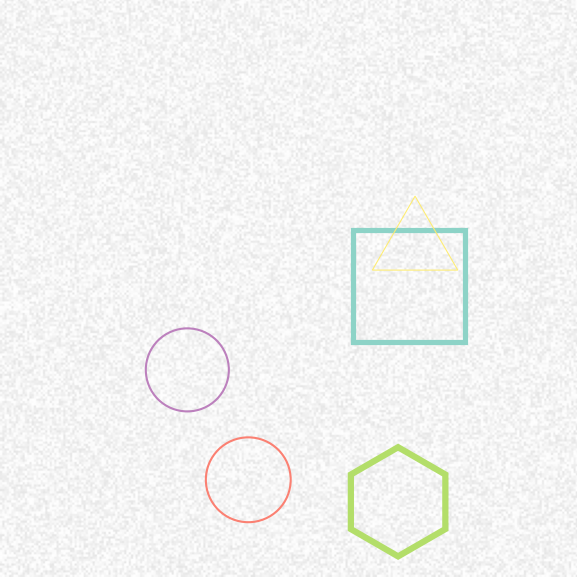[{"shape": "square", "thickness": 2.5, "radius": 0.49, "center": [0.708, 0.504]}, {"shape": "circle", "thickness": 1, "radius": 0.37, "center": [0.43, 0.168]}, {"shape": "hexagon", "thickness": 3, "radius": 0.47, "center": [0.689, 0.13]}, {"shape": "circle", "thickness": 1, "radius": 0.36, "center": [0.324, 0.359]}, {"shape": "triangle", "thickness": 0.5, "radius": 0.43, "center": [0.719, 0.574]}]